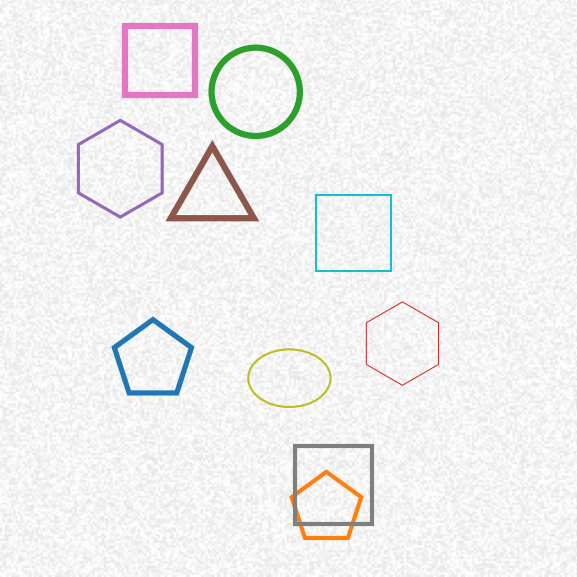[{"shape": "pentagon", "thickness": 2.5, "radius": 0.35, "center": [0.265, 0.376]}, {"shape": "pentagon", "thickness": 2, "radius": 0.32, "center": [0.565, 0.119]}, {"shape": "circle", "thickness": 3, "radius": 0.38, "center": [0.443, 0.84]}, {"shape": "hexagon", "thickness": 0.5, "radius": 0.36, "center": [0.697, 0.404]}, {"shape": "hexagon", "thickness": 1.5, "radius": 0.42, "center": [0.208, 0.707]}, {"shape": "triangle", "thickness": 3, "radius": 0.42, "center": [0.368, 0.663]}, {"shape": "square", "thickness": 3, "radius": 0.3, "center": [0.277, 0.894]}, {"shape": "square", "thickness": 2, "radius": 0.34, "center": [0.578, 0.159]}, {"shape": "oval", "thickness": 1, "radius": 0.36, "center": [0.501, 0.344]}, {"shape": "square", "thickness": 1, "radius": 0.33, "center": [0.612, 0.595]}]